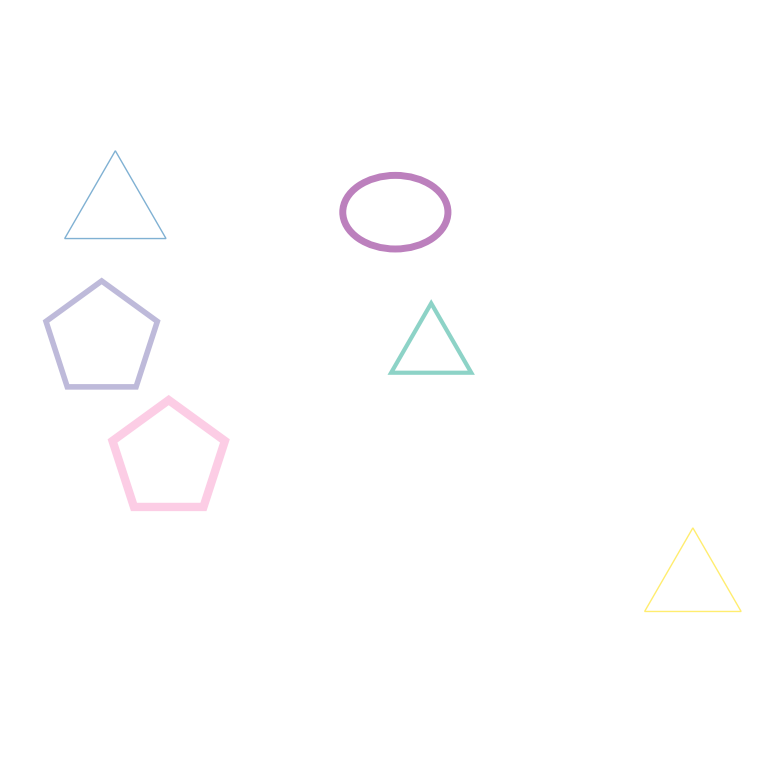[{"shape": "triangle", "thickness": 1.5, "radius": 0.3, "center": [0.56, 0.546]}, {"shape": "pentagon", "thickness": 2, "radius": 0.38, "center": [0.132, 0.559]}, {"shape": "triangle", "thickness": 0.5, "radius": 0.38, "center": [0.15, 0.728]}, {"shape": "pentagon", "thickness": 3, "radius": 0.38, "center": [0.219, 0.404]}, {"shape": "oval", "thickness": 2.5, "radius": 0.34, "center": [0.513, 0.724]}, {"shape": "triangle", "thickness": 0.5, "radius": 0.36, "center": [0.9, 0.242]}]